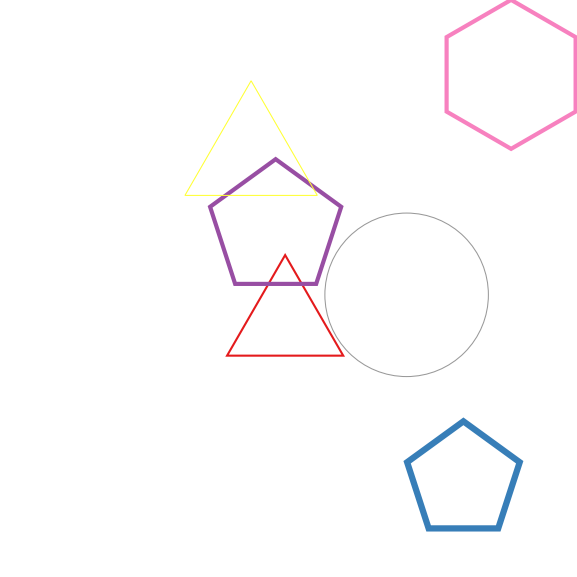[{"shape": "triangle", "thickness": 1, "radius": 0.58, "center": [0.494, 0.441]}, {"shape": "pentagon", "thickness": 3, "radius": 0.51, "center": [0.802, 0.167]}, {"shape": "pentagon", "thickness": 2, "radius": 0.6, "center": [0.477, 0.604]}, {"shape": "triangle", "thickness": 0.5, "radius": 0.66, "center": [0.435, 0.727]}, {"shape": "hexagon", "thickness": 2, "radius": 0.64, "center": [0.885, 0.87]}, {"shape": "circle", "thickness": 0.5, "radius": 0.71, "center": [0.704, 0.489]}]